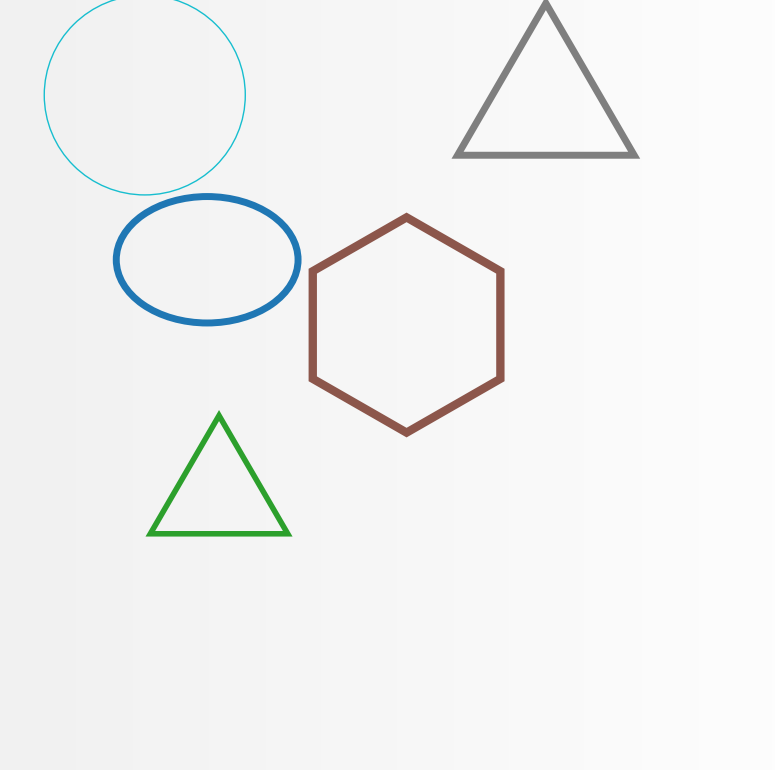[{"shape": "oval", "thickness": 2.5, "radius": 0.59, "center": [0.267, 0.663]}, {"shape": "triangle", "thickness": 2, "radius": 0.51, "center": [0.283, 0.358]}, {"shape": "hexagon", "thickness": 3, "radius": 0.7, "center": [0.525, 0.578]}, {"shape": "triangle", "thickness": 2.5, "radius": 0.66, "center": [0.704, 0.864]}, {"shape": "circle", "thickness": 0.5, "radius": 0.65, "center": [0.187, 0.877]}]